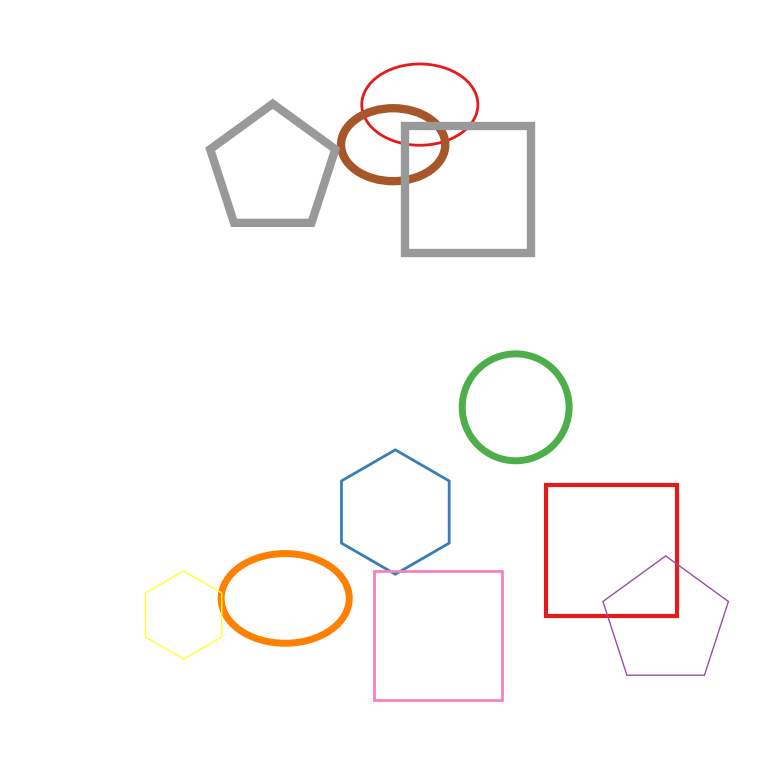[{"shape": "oval", "thickness": 1, "radius": 0.38, "center": [0.545, 0.864]}, {"shape": "square", "thickness": 1.5, "radius": 0.42, "center": [0.794, 0.285]}, {"shape": "hexagon", "thickness": 1, "radius": 0.4, "center": [0.513, 0.335]}, {"shape": "circle", "thickness": 2.5, "radius": 0.35, "center": [0.67, 0.471]}, {"shape": "pentagon", "thickness": 0.5, "radius": 0.43, "center": [0.865, 0.192]}, {"shape": "oval", "thickness": 2.5, "radius": 0.42, "center": [0.37, 0.223]}, {"shape": "hexagon", "thickness": 0.5, "radius": 0.29, "center": [0.238, 0.201]}, {"shape": "oval", "thickness": 3, "radius": 0.34, "center": [0.511, 0.812]}, {"shape": "square", "thickness": 1, "radius": 0.42, "center": [0.569, 0.175]}, {"shape": "pentagon", "thickness": 3, "radius": 0.43, "center": [0.354, 0.78]}, {"shape": "square", "thickness": 3, "radius": 0.41, "center": [0.608, 0.754]}]